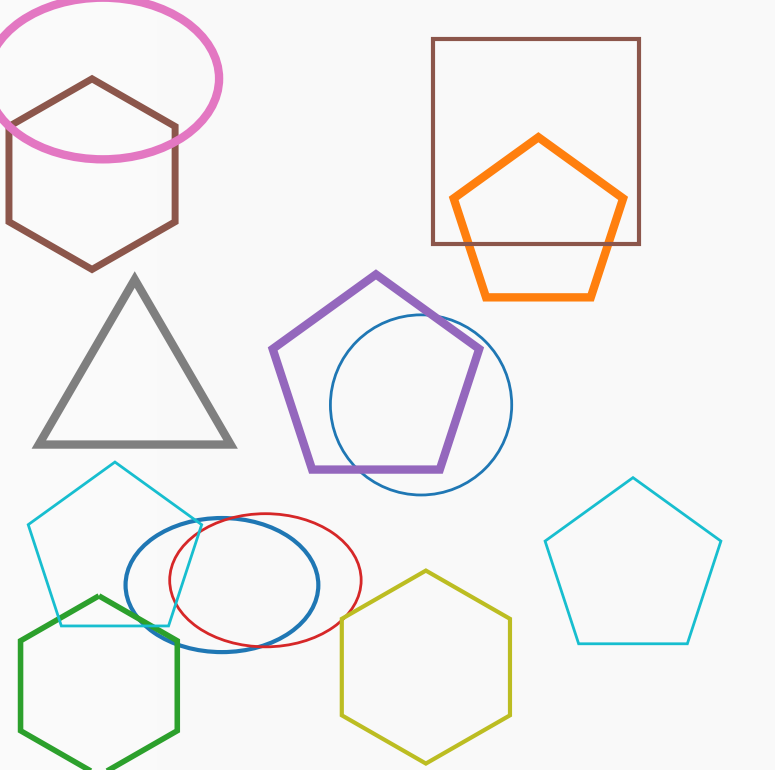[{"shape": "circle", "thickness": 1, "radius": 0.58, "center": [0.543, 0.474]}, {"shape": "oval", "thickness": 1.5, "radius": 0.62, "center": [0.286, 0.24]}, {"shape": "pentagon", "thickness": 3, "radius": 0.57, "center": [0.695, 0.707]}, {"shape": "hexagon", "thickness": 2, "radius": 0.58, "center": [0.128, 0.109]}, {"shape": "oval", "thickness": 1, "radius": 0.62, "center": [0.342, 0.246]}, {"shape": "pentagon", "thickness": 3, "radius": 0.7, "center": [0.485, 0.504]}, {"shape": "square", "thickness": 1.5, "radius": 0.66, "center": [0.691, 0.816]}, {"shape": "hexagon", "thickness": 2.5, "radius": 0.62, "center": [0.119, 0.774]}, {"shape": "oval", "thickness": 3, "radius": 0.75, "center": [0.133, 0.898]}, {"shape": "triangle", "thickness": 3, "radius": 0.71, "center": [0.174, 0.494]}, {"shape": "hexagon", "thickness": 1.5, "radius": 0.63, "center": [0.55, 0.134]}, {"shape": "pentagon", "thickness": 1, "radius": 0.6, "center": [0.817, 0.26]}, {"shape": "pentagon", "thickness": 1, "radius": 0.59, "center": [0.148, 0.282]}]